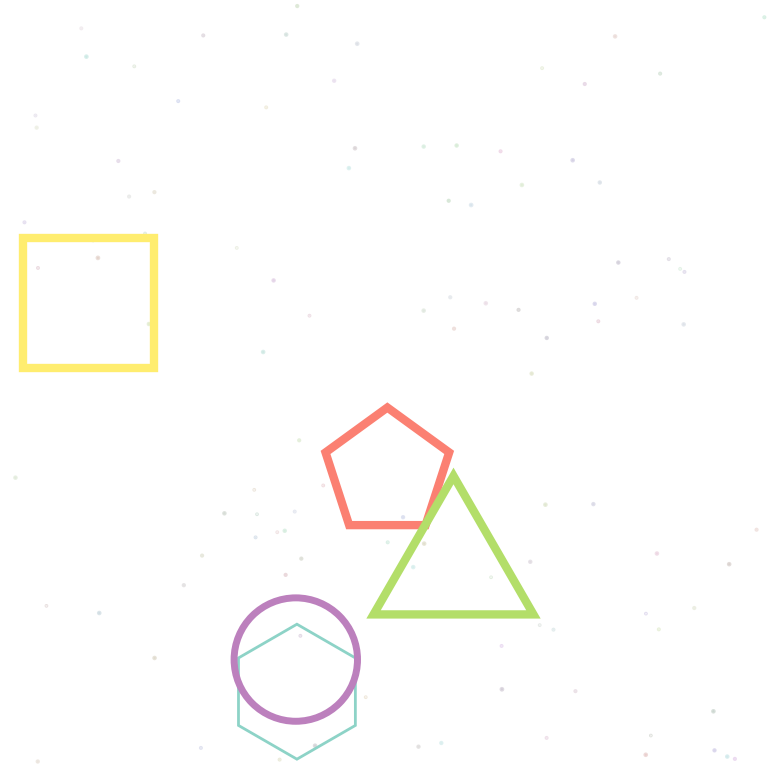[{"shape": "hexagon", "thickness": 1, "radius": 0.44, "center": [0.386, 0.102]}, {"shape": "pentagon", "thickness": 3, "radius": 0.42, "center": [0.503, 0.386]}, {"shape": "triangle", "thickness": 3, "radius": 0.6, "center": [0.589, 0.262]}, {"shape": "circle", "thickness": 2.5, "radius": 0.4, "center": [0.384, 0.143]}, {"shape": "square", "thickness": 3, "radius": 0.42, "center": [0.115, 0.606]}]